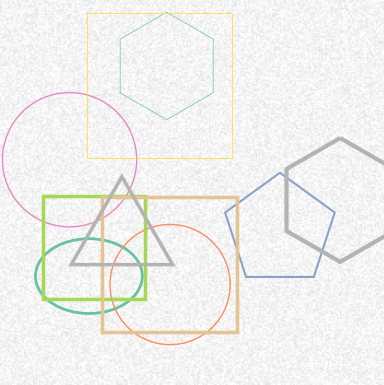[{"shape": "hexagon", "thickness": 0.5, "radius": 0.7, "center": [0.433, 0.829]}, {"shape": "oval", "thickness": 2, "radius": 0.69, "center": [0.231, 0.283]}, {"shape": "circle", "thickness": 1, "radius": 0.78, "center": [0.442, 0.261]}, {"shape": "pentagon", "thickness": 1.5, "radius": 0.75, "center": [0.727, 0.402]}, {"shape": "circle", "thickness": 1, "radius": 0.87, "center": [0.181, 0.585]}, {"shape": "square", "thickness": 2.5, "radius": 0.67, "center": [0.244, 0.357]}, {"shape": "square", "thickness": 0.5, "radius": 0.94, "center": [0.415, 0.778]}, {"shape": "square", "thickness": 2.5, "radius": 0.87, "center": [0.44, 0.312]}, {"shape": "triangle", "thickness": 2.5, "radius": 0.76, "center": [0.317, 0.389]}, {"shape": "hexagon", "thickness": 3, "radius": 0.8, "center": [0.884, 0.481]}]